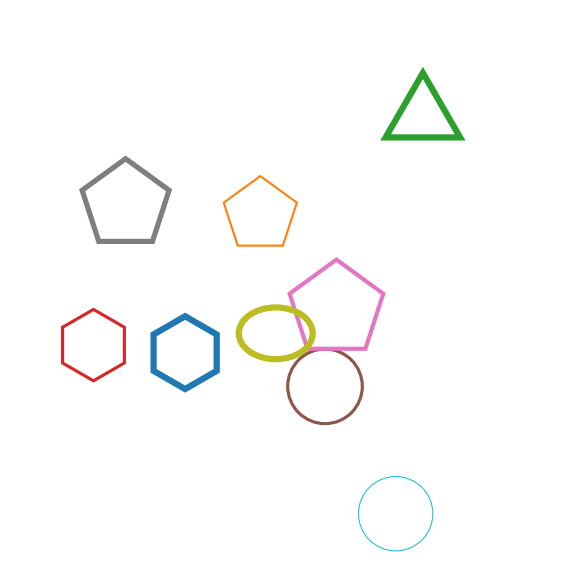[{"shape": "hexagon", "thickness": 3, "radius": 0.32, "center": [0.321, 0.388]}, {"shape": "pentagon", "thickness": 1, "radius": 0.33, "center": [0.451, 0.628]}, {"shape": "triangle", "thickness": 3, "radius": 0.37, "center": [0.732, 0.798]}, {"shape": "hexagon", "thickness": 1.5, "radius": 0.31, "center": [0.162, 0.402]}, {"shape": "circle", "thickness": 1.5, "radius": 0.32, "center": [0.563, 0.33]}, {"shape": "pentagon", "thickness": 2, "radius": 0.43, "center": [0.583, 0.464]}, {"shape": "pentagon", "thickness": 2.5, "radius": 0.4, "center": [0.218, 0.645]}, {"shape": "oval", "thickness": 3, "radius": 0.32, "center": [0.477, 0.422]}, {"shape": "circle", "thickness": 0.5, "radius": 0.32, "center": [0.685, 0.11]}]